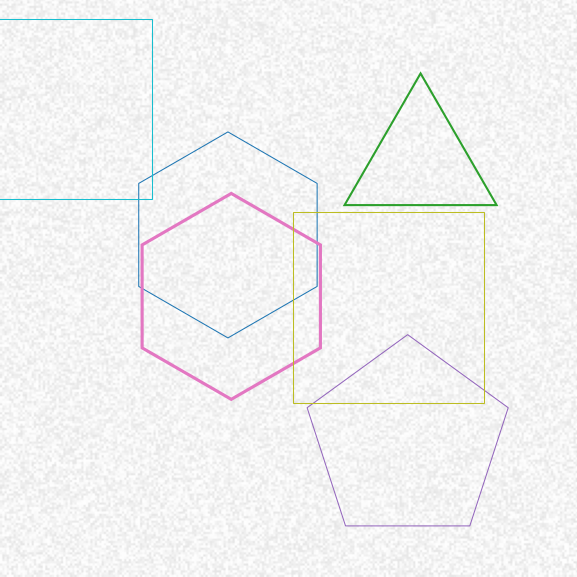[{"shape": "hexagon", "thickness": 0.5, "radius": 0.89, "center": [0.395, 0.592]}, {"shape": "triangle", "thickness": 1, "radius": 0.76, "center": [0.728, 0.72]}, {"shape": "pentagon", "thickness": 0.5, "radius": 0.92, "center": [0.706, 0.237]}, {"shape": "hexagon", "thickness": 1.5, "radius": 0.89, "center": [0.4, 0.486]}, {"shape": "square", "thickness": 0.5, "radius": 0.83, "center": [0.672, 0.466]}, {"shape": "square", "thickness": 0.5, "radius": 0.78, "center": [0.107, 0.811]}]